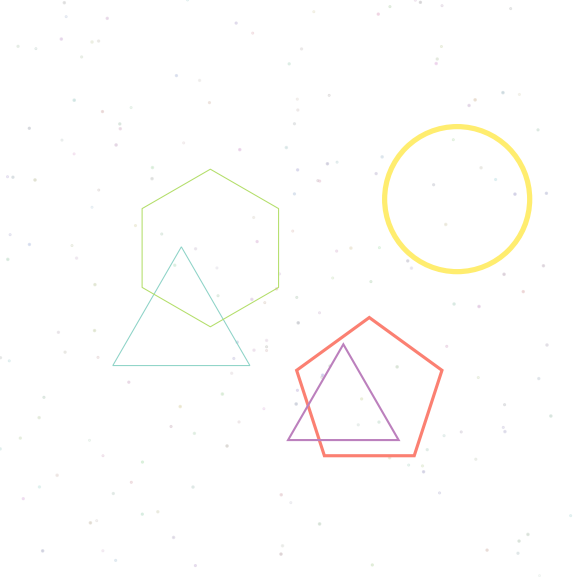[{"shape": "triangle", "thickness": 0.5, "radius": 0.69, "center": [0.314, 0.435]}, {"shape": "pentagon", "thickness": 1.5, "radius": 0.66, "center": [0.639, 0.317]}, {"shape": "hexagon", "thickness": 0.5, "radius": 0.68, "center": [0.364, 0.57]}, {"shape": "triangle", "thickness": 1, "radius": 0.55, "center": [0.595, 0.292]}, {"shape": "circle", "thickness": 2.5, "radius": 0.63, "center": [0.792, 0.654]}]